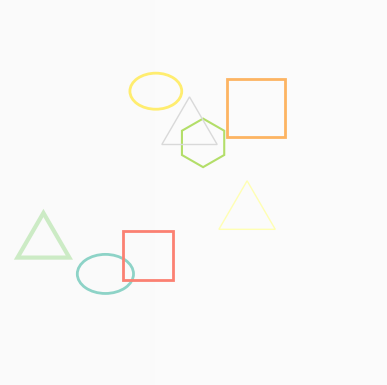[{"shape": "oval", "thickness": 2, "radius": 0.36, "center": [0.272, 0.289]}, {"shape": "triangle", "thickness": 1, "radius": 0.42, "center": [0.638, 0.446]}, {"shape": "square", "thickness": 2, "radius": 0.32, "center": [0.383, 0.336]}, {"shape": "square", "thickness": 2, "radius": 0.38, "center": [0.66, 0.719]}, {"shape": "hexagon", "thickness": 1.5, "radius": 0.32, "center": [0.524, 0.629]}, {"shape": "triangle", "thickness": 1, "radius": 0.41, "center": [0.489, 0.666]}, {"shape": "triangle", "thickness": 3, "radius": 0.39, "center": [0.112, 0.37]}, {"shape": "oval", "thickness": 2, "radius": 0.33, "center": [0.402, 0.763]}]